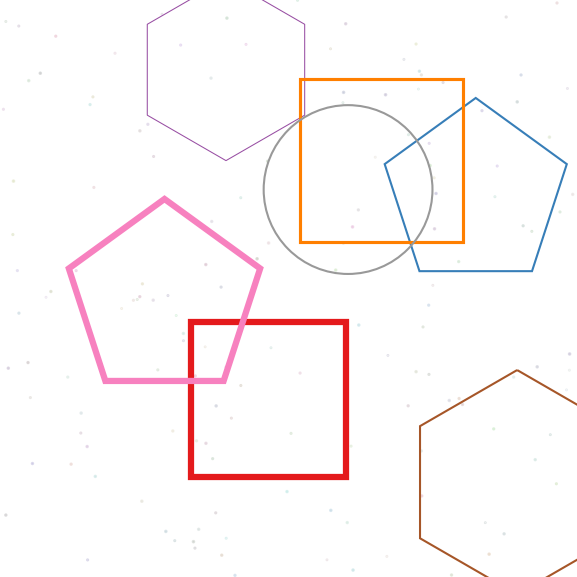[{"shape": "square", "thickness": 3, "radius": 0.67, "center": [0.465, 0.308]}, {"shape": "pentagon", "thickness": 1, "radius": 0.83, "center": [0.824, 0.664]}, {"shape": "hexagon", "thickness": 0.5, "radius": 0.79, "center": [0.391, 0.878]}, {"shape": "square", "thickness": 1.5, "radius": 0.7, "center": [0.661, 0.721]}, {"shape": "hexagon", "thickness": 1, "radius": 0.97, "center": [0.896, 0.164]}, {"shape": "pentagon", "thickness": 3, "radius": 0.87, "center": [0.285, 0.48]}, {"shape": "circle", "thickness": 1, "radius": 0.73, "center": [0.603, 0.671]}]